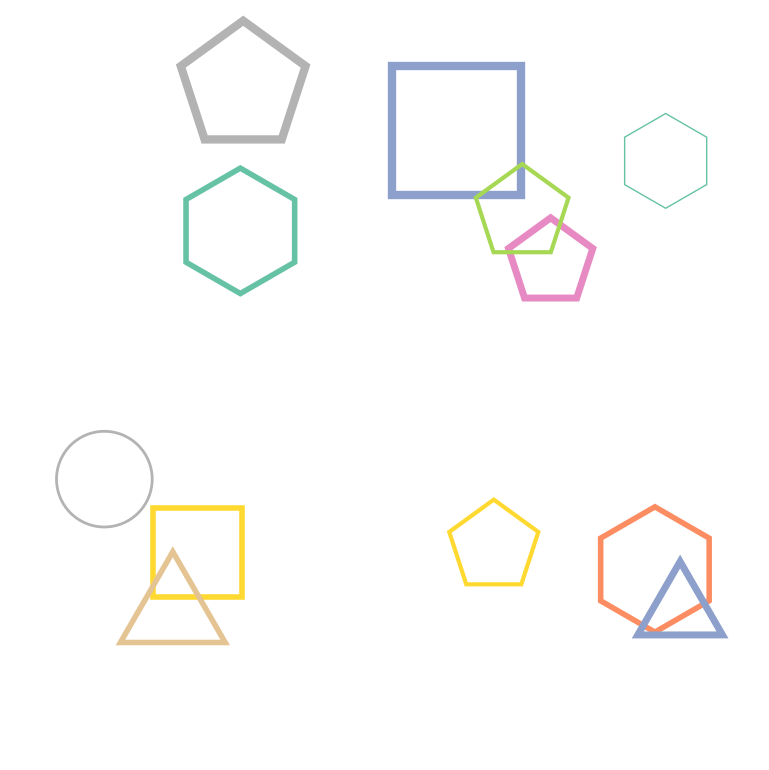[{"shape": "hexagon", "thickness": 0.5, "radius": 0.31, "center": [0.864, 0.791]}, {"shape": "hexagon", "thickness": 2, "radius": 0.41, "center": [0.312, 0.7]}, {"shape": "hexagon", "thickness": 2, "radius": 0.41, "center": [0.851, 0.26]}, {"shape": "triangle", "thickness": 2.5, "radius": 0.32, "center": [0.883, 0.207]}, {"shape": "square", "thickness": 3, "radius": 0.42, "center": [0.593, 0.831]}, {"shape": "pentagon", "thickness": 2.5, "radius": 0.29, "center": [0.715, 0.66]}, {"shape": "pentagon", "thickness": 1.5, "radius": 0.32, "center": [0.678, 0.724]}, {"shape": "square", "thickness": 2, "radius": 0.29, "center": [0.256, 0.282]}, {"shape": "pentagon", "thickness": 1.5, "radius": 0.3, "center": [0.641, 0.29]}, {"shape": "triangle", "thickness": 2, "radius": 0.39, "center": [0.224, 0.205]}, {"shape": "pentagon", "thickness": 3, "radius": 0.43, "center": [0.316, 0.888]}, {"shape": "circle", "thickness": 1, "radius": 0.31, "center": [0.136, 0.378]}]